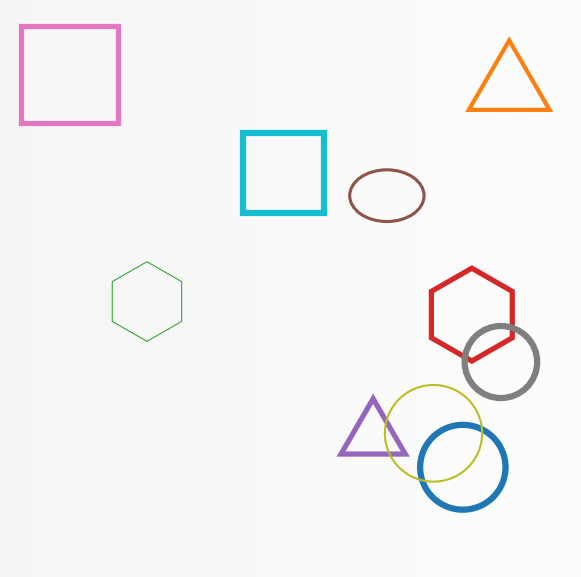[{"shape": "circle", "thickness": 3, "radius": 0.37, "center": [0.796, 0.19]}, {"shape": "triangle", "thickness": 2, "radius": 0.4, "center": [0.876, 0.849]}, {"shape": "hexagon", "thickness": 0.5, "radius": 0.34, "center": [0.253, 0.477]}, {"shape": "hexagon", "thickness": 2.5, "radius": 0.4, "center": [0.812, 0.454]}, {"shape": "triangle", "thickness": 2.5, "radius": 0.32, "center": [0.642, 0.245]}, {"shape": "oval", "thickness": 1.5, "radius": 0.32, "center": [0.666, 0.66]}, {"shape": "square", "thickness": 2.5, "radius": 0.42, "center": [0.12, 0.871]}, {"shape": "circle", "thickness": 3, "radius": 0.31, "center": [0.862, 0.372]}, {"shape": "circle", "thickness": 1, "radius": 0.42, "center": [0.746, 0.249]}, {"shape": "square", "thickness": 3, "radius": 0.35, "center": [0.487, 0.699]}]